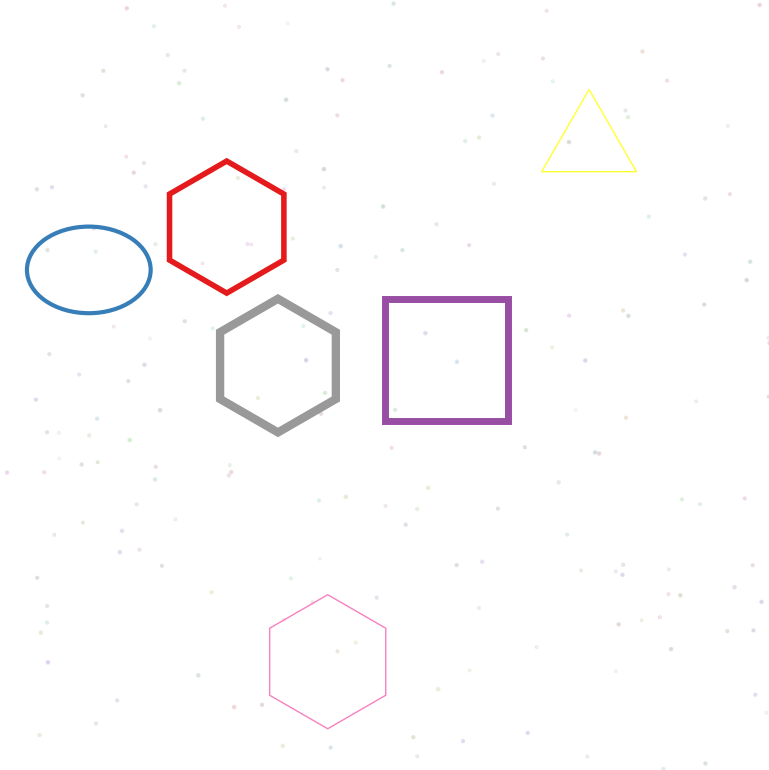[{"shape": "hexagon", "thickness": 2, "radius": 0.43, "center": [0.294, 0.705]}, {"shape": "oval", "thickness": 1.5, "radius": 0.4, "center": [0.115, 0.649]}, {"shape": "square", "thickness": 2.5, "radius": 0.4, "center": [0.58, 0.533]}, {"shape": "triangle", "thickness": 0.5, "radius": 0.36, "center": [0.765, 0.813]}, {"shape": "hexagon", "thickness": 0.5, "radius": 0.44, "center": [0.426, 0.141]}, {"shape": "hexagon", "thickness": 3, "radius": 0.43, "center": [0.361, 0.525]}]